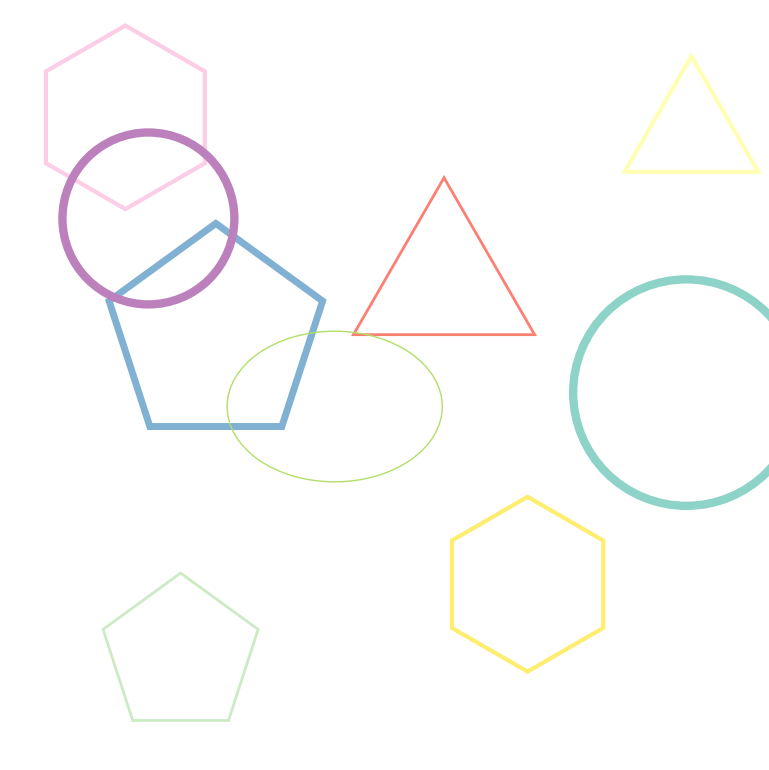[{"shape": "circle", "thickness": 3, "radius": 0.74, "center": [0.891, 0.49]}, {"shape": "triangle", "thickness": 1.5, "radius": 0.5, "center": [0.898, 0.827]}, {"shape": "triangle", "thickness": 1, "radius": 0.68, "center": [0.577, 0.633]}, {"shape": "pentagon", "thickness": 2.5, "radius": 0.73, "center": [0.28, 0.564]}, {"shape": "oval", "thickness": 0.5, "radius": 0.7, "center": [0.435, 0.472]}, {"shape": "hexagon", "thickness": 1.5, "radius": 0.6, "center": [0.163, 0.848]}, {"shape": "circle", "thickness": 3, "radius": 0.56, "center": [0.193, 0.716]}, {"shape": "pentagon", "thickness": 1, "radius": 0.53, "center": [0.235, 0.15]}, {"shape": "hexagon", "thickness": 1.5, "radius": 0.57, "center": [0.685, 0.241]}]